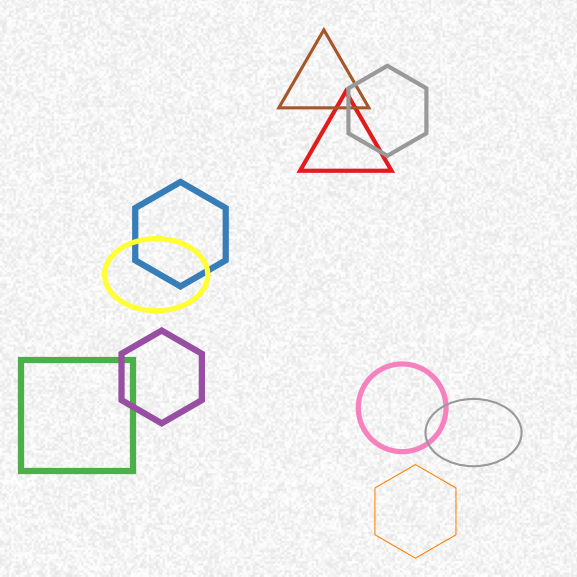[{"shape": "triangle", "thickness": 2, "radius": 0.46, "center": [0.599, 0.749]}, {"shape": "hexagon", "thickness": 3, "radius": 0.45, "center": [0.313, 0.594]}, {"shape": "square", "thickness": 3, "radius": 0.48, "center": [0.133, 0.279]}, {"shape": "hexagon", "thickness": 3, "radius": 0.4, "center": [0.28, 0.346]}, {"shape": "hexagon", "thickness": 0.5, "radius": 0.41, "center": [0.719, 0.114]}, {"shape": "oval", "thickness": 2.5, "radius": 0.45, "center": [0.27, 0.523]}, {"shape": "triangle", "thickness": 1.5, "radius": 0.45, "center": [0.561, 0.857]}, {"shape": "circle", "thickness": 2.5, "radius": 0.38, "center": [0.696, 0.293]}, {"shape": "oval", "thickness": 1, "radius": 0.42, "center": [0.82, 0.25]}, {"shape": "hexagon", "thickness": 2, "radius": 0.39, "center": [0.671, 0.807]}]